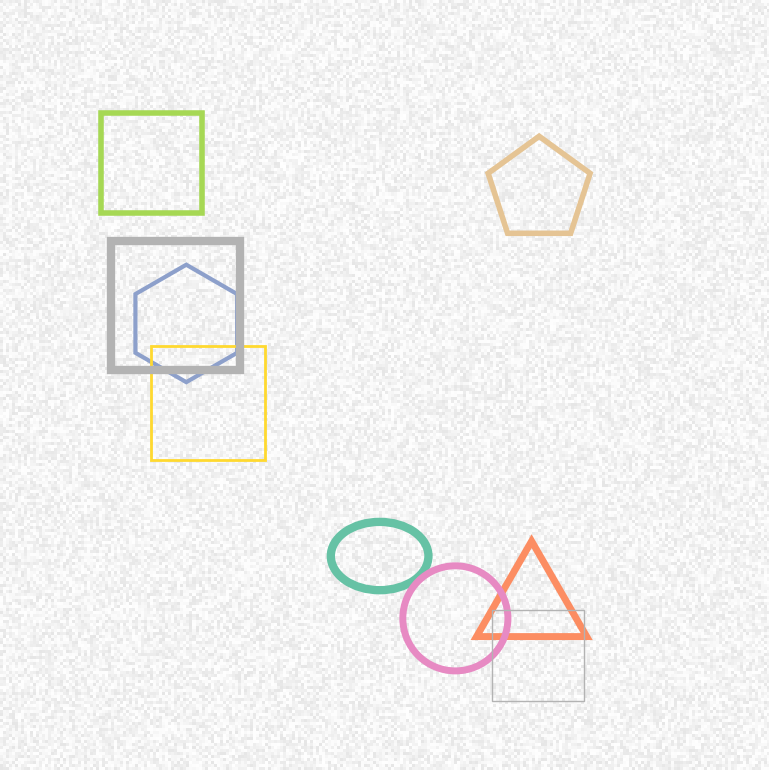[{"shape": "oval", "thickness": 3, "radius": 0.32, "center": [0.493, 0.278]}, {"shape": "triangle", "thickness": 2.5, "radius": 0.41, "center": [0.69, 0.215]}, {"shape": "hexagon", "thickness": 1.5, "radius": 0.38, "center": [0.242, 0.58]}, {"shape": "circle", "thickness": 2.5, "radius": 0.34, "center": [0.591, 0.197]}, {"shape": "square", "thickness": 2, "radius": 0.33, "center": [0.197, 0.789]}, {"shape": "square", "thickness": 1, "radius": 0.37, "center": [0.27, 0.477]}, {"shape": "pentagon", "thickness": 2, "radius": 0.35, "center": [0.7, 0.753]}, {"shape": "square", "thickness": 3, "radius": 0.42, "center": [0.228, 0.603]}, {"shape": "square", "thickness": 0.5, "radius": 0.3, "center": [0.698, 0.149]}]